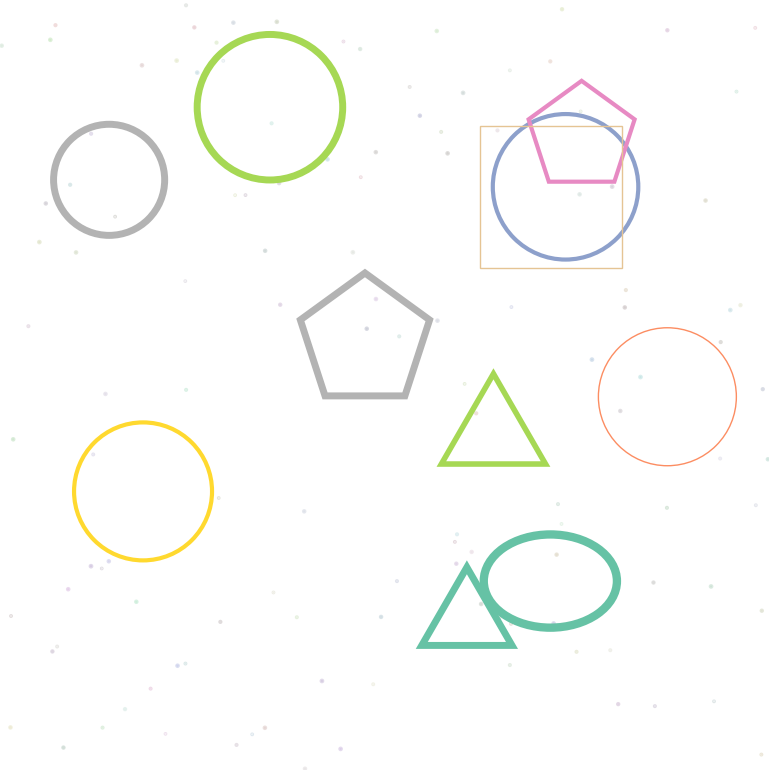[{"shape": "triangle", "thickness": 2.5, "radius": 0.34, "center": [0.606, 0.196]}, {"shape": "oval", "thickness": 3, "radius": 0.43, "center": [0.715, 0.245]}, {"shape": "circle", "thickness": 0.5, "radius": 0.45, "center": [0.867, 0.485]}, {"shape": "circle", "thickness": 1.5, "radius": 0.47, "center": [0.734, 0.757]}, {"shape": "pentagon", "thickness": 1.5, "radius": 0.36, "center": [0.755, 0.823]}, {"shape": "circle", "thickness": 2.5, "radius": 0.47, "center": [0.351, 0.861]}, {"shape": "triangle", "thickness": 2, "radius": 0.39, "center": [0.641, 0.436]}, {"shape": "circle", "thickness": 1.5, "radius": 0.45, "center": [0.186, 0.362]}, {"shape": "square", "thickness": 0.5, "radius": 0.46, "center": [0.715, 0.744]}, {"shape": "pentagon", "thickness": 2.5, "radius": 0.44, "center": [0.474, 0.557]}, {"shape": "circle", "thickness": 2.5, "radius": 0.36, "center": [0.142, 0.766]}]